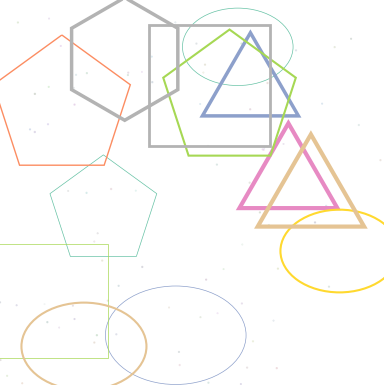[{"shape": "oval", "thickness": 0.5, "radius": 0.72, "center": [0.618, 0.878]}, {"shape": "pentagon", "thickness": 0.5, "radius": 0.73, "center": [0.268, 0.452]}, {"shape": "pentagon", "thickness": 1, "radius": 0.93, "center": [0.161, 0.722]}, {"shape": "oval", "thickness": 0.5, "radius": 0.91, "center": [0.456, 0.129]}, {"shape": "triangle", "thickness": 2.5, "radius": 0.72, "center": [0.65, 0.771]}, {"shape": "triangle", "thickness": 3, "radius": 0.73, "center": [0.749, 0.533]}, {"shape": "pentagon", "thickness": 1.5, "radius": 0.91, "center": [0.596, 0.742]}, {"shape": "square", "thickness": 0.5, "radius": 0.74, "center": [0.131, 0.218]}, {"shape": "oval", "thickness": 1.5, "radius": 0.77, "center": [0.882, 0.348]}, {"shape": "oval", "thickness": 1.5, "radius": 0.81, "center": [0.218, 0.1]}, {"shape": "triangle", "thickness": 3, "radius": 0.8, "center": [0.808, 0.491]}, {"shape": "square", "thickness": 2, "radius": 0.78, "center": [0.544, 0.778]}, {"shape": "hexagon", "thickness": 2.5, "radius": 0.8, "center": [0.324, 0.847]}]